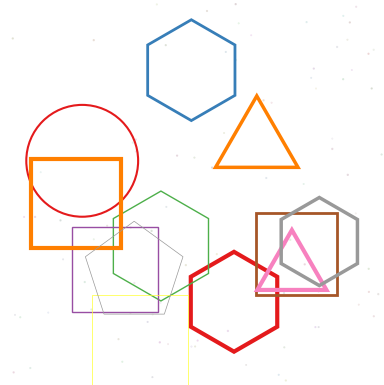[{"shape": "circle", "thickness": 1.5, "radius": 0.73, "center": [0.214, 0.582]}, {"shape": "hexagon", "thickness": 3, "radius": 0.65, "center": [0.608, 0.216]}, {"shape": "hexagon", "thickness": 2, "radius": 0.65, "center": [0.497, 0.818]}, {"shape": "hexagon", "thickness": 1, "radius": 0.71, "center": [0.418, 0.361]}, {"shape": "square", "thickness": 1, "radius": 0.55, "center": [0.299, 0.301]}, {"shape": "square", "thickness": 3, "radius": 0.58, "center": [0.197, 0.47]}, {"shape": "triangle", "thickness": 2.5, "radius": 0.62, "center": [0.667, 0.627]}, {"shape": "square", "thickness": 0.5, "radius": 0.62, "center": [0.363, 0.109]}, {"shape": "square", "thickness": 2, "radius": 0.53, "center": [0.77, 0.34]}, {"shape": "triangle", "thickness": 3, "radius": 0.52, "center": [0.758, 0.299]}, {"shape": "pentagon", "thickness": 0.5, "radius": 0.67, "center": [0.349, 0.292]}, {"shape": "hexagon", "thickness": 2.5, "radius": 0.57, "center": [0.829, 0.373]}]